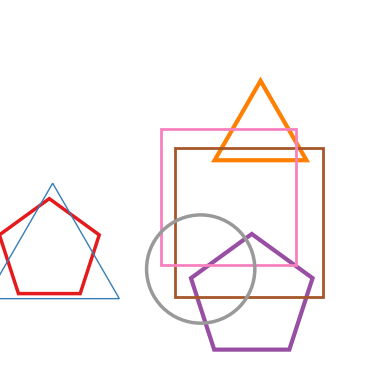[{"shape": "pentagon", "thickness": 2.5, "radius": 0.68, "center": [0.128, 0.348]}, {"shape": "triangle", "thickness": 1, "radius": 1.0, "center": [0.137, 0.324]}, {"shape": "pentagon", "thickness": 3, "radius": 0.83, "center": [0.654, 0.226]}, {"shape": "triangle", "thickness": 3, "radius": 0.69, "center": [0.677, 0.653]}, {"shape": "square", "thickness": 2, "radius": 0.96, "center": [0.647, 0.422]}, {"shape": "square", "thickness": 2, "radius": 0.88, "center": [0.594, 0.488]}, {"shape": "circle", "thickness": 2.5, "radius": 0.7, "center": [0.521, 0.301]}]